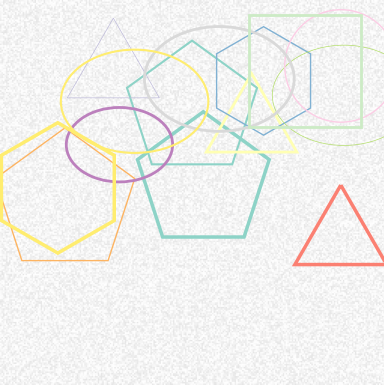[{"shape": "pentagon", "thickness": 1.5, "radius": 0.89, "center": [0.499, 0.717]}, {"shape": "pentagon", "thickness": 2.5, "radius": 0.9, "center": [0.528, 0.53]}, {"shape": "triangle", "thickness": 2, "radius": 0.68, "center": [0.654, 0.673]}, {"shape": "triangle", "thickness": 0.5, "radius": 0.69, "center": [0.294, 0.815]}, {"shape": "triangle", "thickness": 2.5, "radius": 0.69, "center": [0.885, 0.382]}, {"shape": "hexagon", "thickness": 1, "radius": 0.7, "center": [0.685, 0.79]}, {"shape": "pentagon", "thickness": 1, "radius": 0.95, "center": [0.169, 0.477]}, {"shape": "oval", "thickness": 0.5, "radius": 0.93, "center": [0.893, 0.752]}, {"shape": "circle", "thickness": 1, "radius": 0.73, "center": [0.886, 0.829]}, {"shape": "oval", "thickness": 2, "radius": 0.97, "center": [0.57, 0.795]}, {"shape": "oval", "thickness": 2, "radius": 0.69, "center": [0.31, 0.624]}, {"shape": "square", "thickness": 2, "radius": 0.72, "center": [0.791, 0.816]}, {"shape": "hexagon", "thickness": 2.5, "radius": 0.85, "center": [0.15, 0.512]}, {"shape": "oval", "thickness": 1.5, "radius": 0.96, "center": [0.35, 0.737]}]